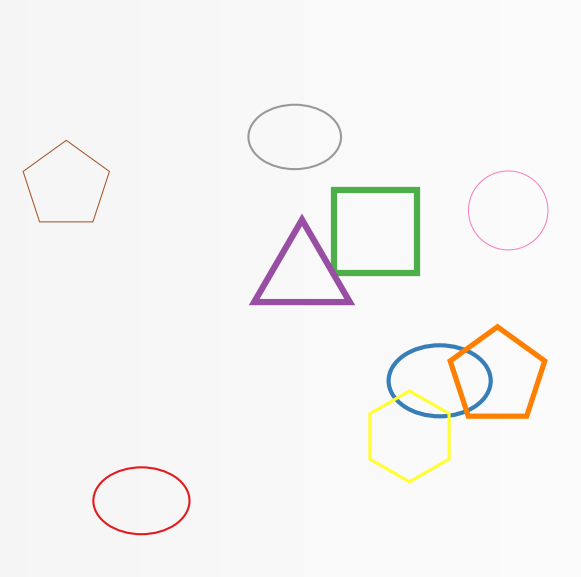[{"shape": "oval", "thickness": 1, "radius": 0.41, "center": [0.243, 0.132]}, {"shape": "oval", "thickness": 2, "radius": 0.44, "center": [0.756, 0.34]}, {"shape": "square", "thickness": 3, "radius": 0.36, "center": [0.646, 0.598]}, {"shape": "triangle", "thickness": 3, "radius": 0.47, "center": [0.52, 0.524]}, {"shape": "pentagon", "thickness": 2.5, "radius": 0.43, "center": [0.856, 0.348]}, {"shape": "hexagon", "thickness": 1.5, "radius": 0.39, "center": [0.705, 0.243]}, {"shape": "pentagon", "thickness": 0.5, "radius": 0.39, "center": [0.114, 0.678]}, {"shape": "circle", "thickness": 0.5, "radius": 0.34, "center": [0.874, 0.635]}, {"shape": "oval", "thickness": 1, "radius": 0.4, "center": [0.507, 0.762]}]